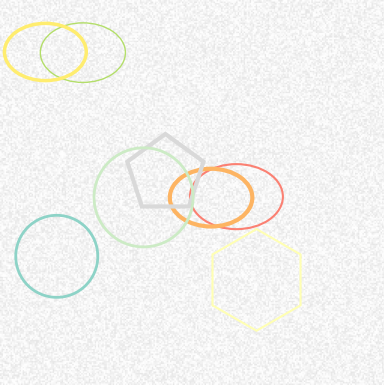[{"shape": "circle", "thickness": 2, "radius": 0.53, "center": [0.147, 0.334]}, {"shape": "hexagon", "thickness": 1.5, "radius": 0.66, "center": [0.666, 0.273]}, {"shape": "oval", "thickness": 1.5, "radius": 0.6, "center": [0.614, 0.489]}, {"shape": "oval", "thickness": 3, "radius": 0.54, "center": [0.548, 0.487]}, {"shape": "oval", "thickness": 1, "radius": 0.55, "center": [0.215, 0.863]}, {"shape": "pentagon", "thickness": 3, "radius": 0.52, "center": [0.43, 0.548]}, {"shape": "circle", "thickness": 2, "radius": 0.64, "center": [0.373, 0.487]}, {"shape": "oval", "thickness": 2.5, "radius": 0.53, "center": [0.118, 0.865]}]